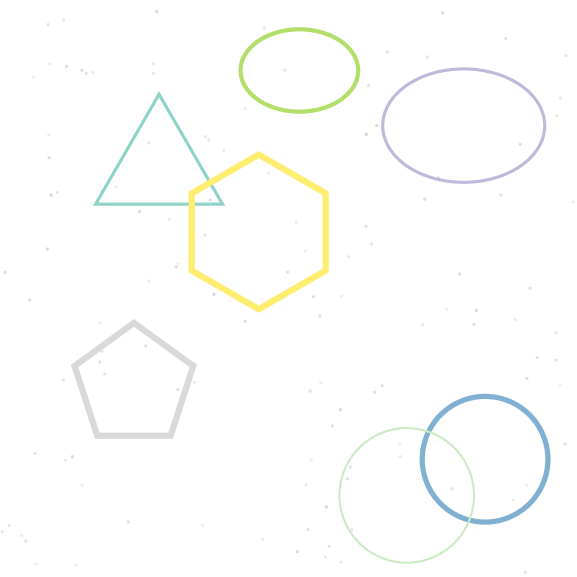[{"shape": "triangle", "thickness": 1.5, "radius": 0.63, "center": [0.275, 0.709]}, {"shape": "oval", "thickness": 1.5, "radius": 0.7, "center": [0.803, 0.782]}, {"shape": "circle", "thickness": 2.5, "radius": 0.54, "center": [0.84, 0.204]}, {"shape": "oval", "thickness": 2, "radius": 0.51, "center": [0.518, 0.877]}, {"shape": "pentagon", "thickness": 3, "radius": 0.54, "center": [0.232, 0.332]}, {"shape": "circle", "thickness": 1, "radius": 0.58, "center": [0.704, 0.141]}, {"shape": "hexagon", "thickness": 3, "radius": 0.67, "center": [0.448, 0.597]}]